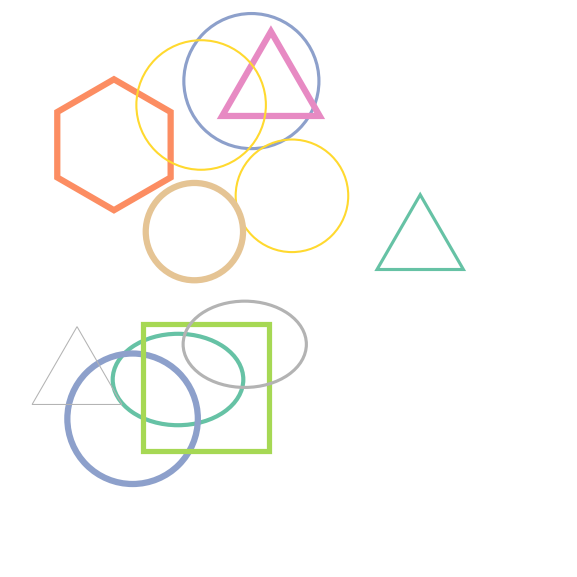[{"shape": "triangle", "thickness": 1.5, "radius": 0.43, "center": [0.728, 0.576]}, {"shape": "oval", "thickness": 2, "radius": 0.57, "center": [0.308, 0.342]}, {"shape": "hexagon", "thickness": 3, "radius": 0.57, "center": [0.197, 0.749]}, {"shape": "circle", "thickness": 3, "radius": 0.56, "center": [0.23, 0.274]}, {"shape": "circle", "thickness": 1.5, "radius": 0.58, "center": [0.435, 0.859]}, {"shape": "triangle", "thickness": 3, "radius": 0.49, "center": [0.469, 0.847]}, {"shape": "square", "thickness": 2.5, "radius": 0.55, "center": [0.357, 0.328]}, {"shape": "circle", "thickness": 1, "radius": 0.56, "center": [0.348, 0.817]}, {"shape": "circle", "thickness": 1, "radius": 0.49, "center": [0.506, 0.66]}, {"shape": "circle", "thickness": 3, "radius": 0.42, "center": [0.337, 0.598]}, {"shape": "oval", "thickness": 1.5, "radius": 0.53, "center": [0.424, 0.403]}, {"shape": "triangle", "thickness": 0.5, "radius": 0.45, "center": [0.133, 0.344]}]